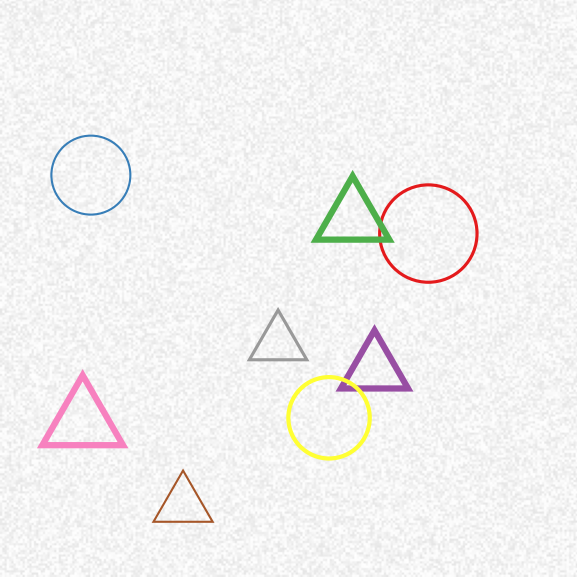[{"shape": "circle", "thickness": 1.5, "radius": 0.42, "center": [0.742, 0.595]}, {"shape": "circle", "thickness": 1, "radius": 0.34, "center": [0.157, 0.696]}, {"shape": "triangle", "thickness": 3, "radius": 0.37, "center": [0.611, 0.621]}, {"shape": "triangle", "thickness": 3, "radius": 0.34, "center": [0.648, 0.36]}, {"shape": "circle", "thickness": 2, "radius": 0.35, "center": [0.57, 0.276]}, {"shape": "triangle", "thickness": 1, "radius": 0.3, "center": [0.317, 0.125]}, {"shape": "triangle", "thickness": 3, "radius": 0.4, "center": [0.143, 0.269]}, {"shape": "triangle", "thickness": 1.5, "radius": 0.29, "center": [0.482, 0.405]}]